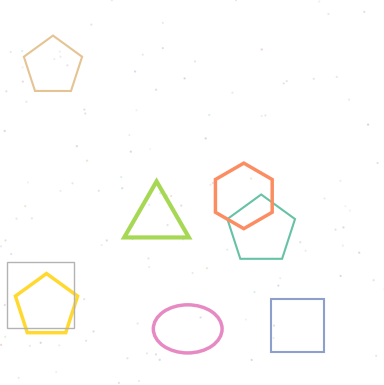[{"shape": "pentagon", "thickness": 1.5, "radius": 0.46, "center": [0.678, 0.402]}, {"shape": "hexagon", "thickness": 2.5, "radius": 0.43, "center": [0.633, 0.491]}, {"shape": "square", "thickness": 1.5, "radius": 0.34, "center": [0.774, 0.155]}, {"shape": "oval", "thickness": 2.5, "radius": 0.45, "center": [0.488, 0.146]}, {"shape": "triangle", "thickness": 3, "radius": 0.49, "center": [0.407, 0.432]}, {"shape": "pentagon", "thickness": 2.5, "radius": 0.42, "center": [0.121, 0.205]}, {"shape": "pentagon", "thickness": 1.5, "radius": 0.4, "center": [0.138, 0.828]}, {"shape": "square", "thickness": 1, "radius": 0.43, "center": [0.105, 0.234]}]